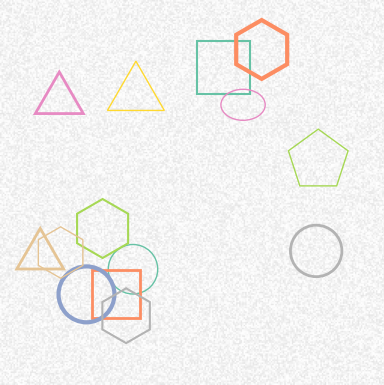[{"shape": "circle", "thickness": 1, "radius": 0.32, "center": [0.345, 0.301]}, {"shape": "square", "thickness": 1.5, "radius": 0.34, "center": [0.58, 0.824]}, {"shape": "hexagon", "thickness": 3, "radius": 0.38, "center": [0.68, 0.871]}, {"shape": "square", "thickness": 2, "radius": 0.31, "center": [0.301, 0.237]}, {"shape": "circle", "thickness": 3, "radius": 0.36, "center": [0.225, 0.235]}, {"shape": "triangle", "thickness": 2, "radius": 0.36, "center": [0.154, 0.741]}, {"shape": "oval", "thickness": 1, "radius": 0.29, "center": [0.631, 0.728]}, {"shape": "hexagon", "thickness": 1.5, "radius": 0.38, "center": [0.266, 0.407]}, {"shape": "pentagon", "thickness": 1, "radius": 0.41, "center": [0.827, 0.583]}, {"shape": "triangle", "thickness": 1, "radius": 0.43, "center": [0.353, 0.756]}, {"shape": "triangle", "thickness": 2, "radius": 0.35, "center": [0.104, 0.336]}, {"shape": "hexagon", "thickness": 1, "radius": 0.33, "center": [0.157, 0.344]}, {"shape": "circle", "thickness": 2, "radius": 0.33, "center": [0.821, 0.348]}, {"shape": "hexagon", "thickness": 1.5, "radius": 0.36, "center": [0.328, 0.18]}]